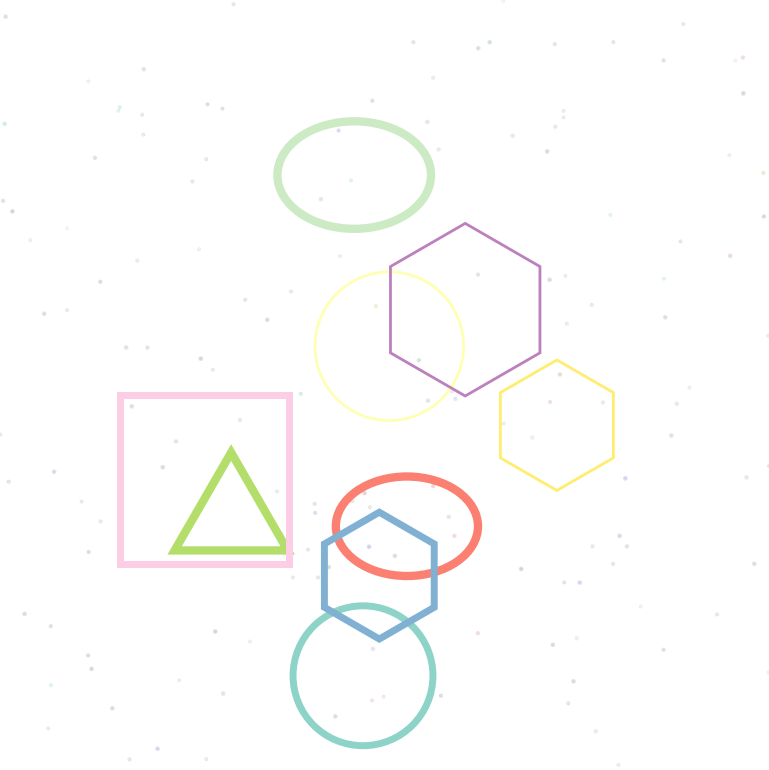[{"shape": "circle", "thickness": 2.5, "radius": 0.45, "center": [0.471, 0.122]}, {"shape": "circle", "thickness": 1, "radius": 0.48, "center": [0.506, 0.55]}, {"shape": "oval", "thickness": 3, "radius": 0.46, "center": [0.528, 0.317]}, {"shape": "hexagon", "thickness": 2.5, "radius": 0.41, "center": [0.493, 0.252]}, {"shape": "triangle", "thickness": 3, "radius": 0.42, "center": [0.3, 0.328]}, {"shape": "square", "thickness": 2.5, "radius": 0.55, "center": [0.266, 0.377]}, {"shape": "hexagon", "thickness": 1, "radius": 0.56, "center": [0.604, 0.598]}, {"shape": "oval", "thickness": 3, "radius": 0.5, "center": [0.46, 0.773]}, {"shape": "hexagon", "thickness": 1, "radius": 0.42, "center": [0.723, 0.448]}]